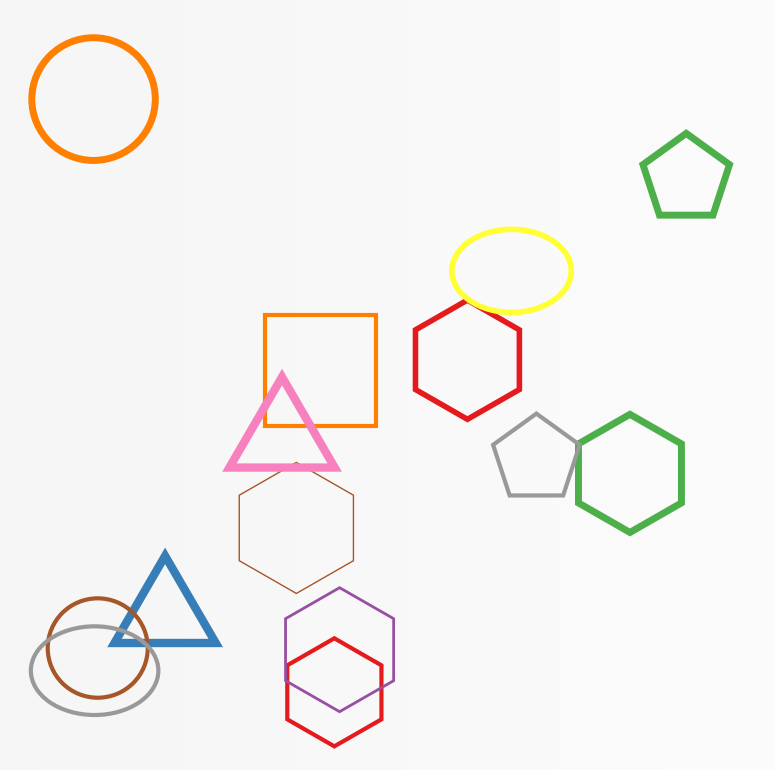[{"shape": "hexagon", "thickness": 1.5, "radius": 0.35, "center": [0.431, 0.101]}, {"shape": "hexagon", "thickness": 2, "radius": 0.39, "center": [0.603, 0.533]}, {"shape": "triangle", "thickness": 3, "radius": 0.38, "center": [0.213, 0.203]}, {"shape": "hexagon", "thickness": 2.5, "radius": 0.38, "center": [0.813, 0.385]}, {"shape": "pentagon", "thickness": 2.5, "radius": 0.29, "center": [0.885, 0.768]}, {"shape": "hexagon", "thickness": 1, "radius": 0.4, "center": [0.438, 0.156]}, {"shape": "square", "thickness": 1.5, "radius": 0.36, "center": [0.413, 0.519]}, {"shape": "circle", "thickness": 2.5, "radius": 0.4, "center": [0.121, 0.871]}, {"shape": "oval", "thickness": 2, "radius": 0.39, "center": [0.66, 0.648]}, {"shape": "hexagon", "thickness": 0.5, "radius": 0.43, "center": [0.382, 0.314]}, {"shape": "circle", "thickness": 1.5, "radius": 0.32, "center": [0.126, 0.158]}, {"shape": "triangle", "thickness": 3, "radius": 0.39, "center": [0.364, 0.432]}, {"shape": "pentagon", "thickness": 1.5, "radius": 0.29, "center": [0.692, 0.404]}, {"shape": "oval", "thickness": 1.5, "radius": 0.41, "center": [0.122, 0.129]}]